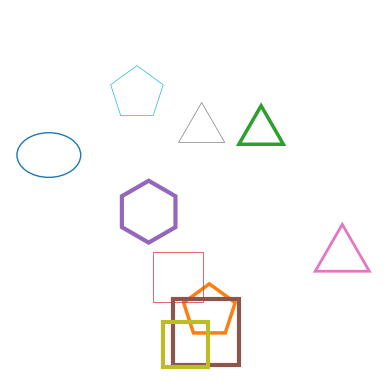[{"shape": "oval", "thickness": 1, "radius": 0.41, "center": [0.127, 0.597]}, {"shape": "pentagon", "thickness": 2.5, "radius": 0.35, "center": [0.544, 0.192]}, {"shape": "triangle", "thickness": 2.5, "radius": 0.33, "center": [0.678, 0.659]}, {"shape": "square", "thickness": 0.5, "radius": 0.32, "center": [0.461, 0.281]}, {"shape": "hexagon", "thickness": 3, "radius": 0.4, "center": [0.386, 0.45]}, {"shape": "square", "thickness": 3, "radius": 0.43, "center": [0.536, 0.137]}, {"shape": "triangle", "thickness": 2, "radius": 0.41, "center": [0.889, 0.336]}, {"shape": "triangle", "thickness": 0.5, "radius": 0.35, "center": [0.524, 0.665]}, {"shape": "square", "thickness": 3, "radius": 0.29, "center": [0.482, 0.106]}, {"shape": "pentagon", "thickness": 0.5, "radius": 0.36, "center": [0.356, 0.758]}]